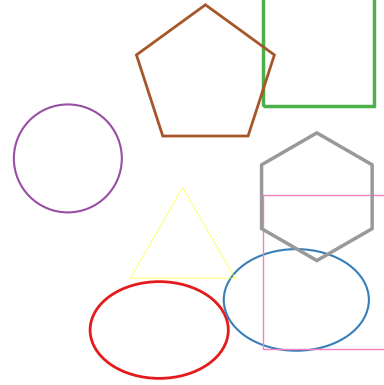[{"shape": "oval", "thickness": 2, "radius": 0.9, "center": [0.414, 0.143]}, {"shape": "oval", "thickness": 1.5, "radius": 0.94, "center": [0.77, 0.221]}, {"shape": "square", "thickness": 2.5, "radius": 0.72, "center": [0.828, 0.868]}, {"shape": "circle", "thickness": 1.5, "radius": 0.7, "center": [0.176, 0.589]}, {"shape": "triangle", "thickness": 0.5, "radius": 0.78, "center": [0.475, 0.356]}, {"shape": "pentagon", "thickness": 2, "radius": 0.94, "center": [0.534, 0.799]}, {"shape": "square", "thickness": 1, "radius": 1.0, "center": [0.883, 0.293]}, {"shape": "hexagon", "thickness": 2.5, "radius": 0.83, "center": [0.823, 0.489]}]